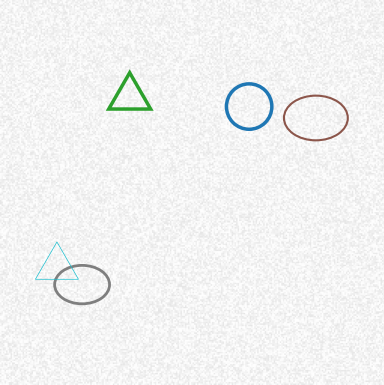[{"shape": "circle", "thickness": 2.5, "radius": 0.29, "center": [0.647, 0.723]}, {"shape": "triangle", "thickness": 2.5, "radius": 0.31, "center": [0.337, 0.748]}, {"shape": "oval", "thickness": 1.5, "radius": 0.41, "center": [0.82, 0.694]}, {"shape": "oval", "thickness": 2, "radius": 0.36, "center": [0.213, 0.261]}, {"shape": "triangle", "thickness": 0.5, "radius": 0.32, "center": [0.148, 0.307]}]